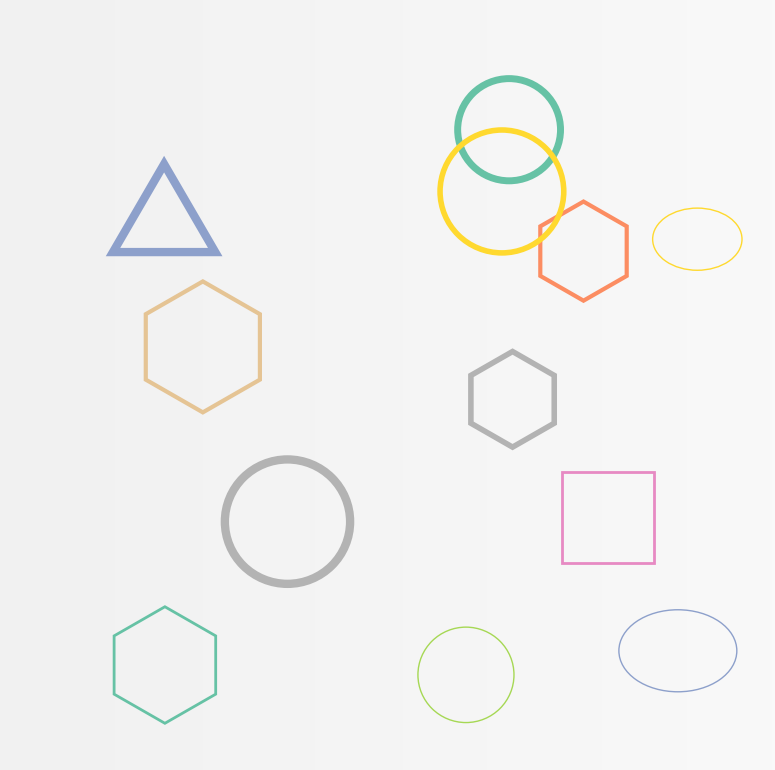[{"shape": "circle", "thickness": 2.5, "radius": 0.33, "center": [0.657, 0.832]}, {"shape": "hexagon", "thickness": 1, "radius": 0.38, "center": [0.213, 0.136]}, {"shape": "hexagon", "thickness": 1.5, "radius": 0.32, "center": [0.753, 0.674]}, {"shape": "triangle", "thickness": 3, "radius": 0.38, "center": [0.212, 0.711]}, {"shape": "oval", "thickness": 0.5, "radius": 0.38, "center": [0.875, 0.155]}, {"shape": "square", "thickness": 1, "radius": 0.3, "center": [0.784, 0.328]}, {"shape": "circle", "thickness": 0.5, "radius": 0.31, "center": [0.601, 0.124]}, {"shape": "circle", "thickness": 2, "radius": 0.4, "center": [0.648, 0.751]}, {"shape": "oval", "thickness": 0.5, "radius": 0.29, "center": [0.9, 0.689]}, {"shape": "hexagon", "thickness": 1.5, "radius": 0.43, "center": [0.262, 0.549]}, {"shape": "hexagon", "thickness": 2, "radius": 0.31, "center": [0.661, 0.481]}, {"shape": "circle", "thickness": 3, "radius": 0.4, "center": [0.371, 0.323]}]